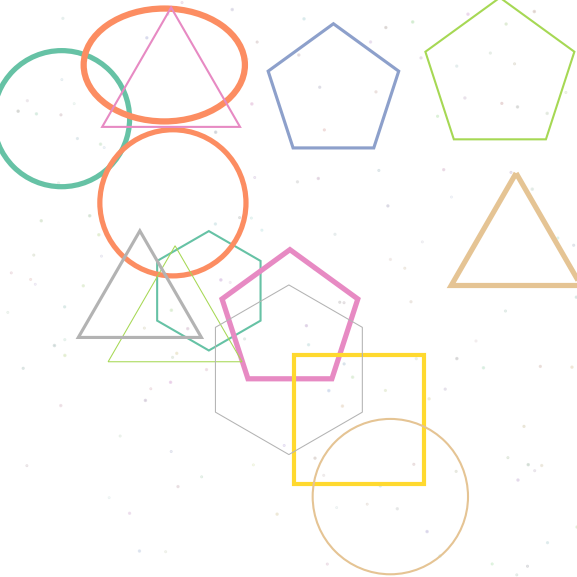[{"shape": "hexagon", "thickness": 1, "radius": 0.52, "center": [0.362, 0.496]}, {"shape": "circle", "thickness": 2.5, "radius": 0.59, "center": [0.107, 0.794]}, {"shape": "oval", "thickness": 3, "radius": 0.7, "center": [0.284, 0.887]}, {"shape": "circle", "thickness": 2.5, "radius": 0.63, "center": [0.299, 0.648]}, {"shape": "pentagon", "thickness": 1.5, "radius": 0.59, "center": [0.577, 0.839]}, {"shape": "triangle", "thickness": 1, "radius": 0.69, "center": [0.296, 0.848]}, {"shape": "pentagon", "thickness": 2.5, "radius": 0.62, "center": [0.502, 0.443]}, {"shape": "triangle", "thickness": 0.5, "radius": 0.67, "center": [0.303, 0.44]}, {"shape": "pentagon", "thickness": 1, "radius": 0.68, "center": [0.866, 0.868]}, {"shape": "square", "thickness": 2, "radius": 0.56, "center": [0.621, 0.273]}, {"shape": "triangle", "thickness": 2.5, "radius": 0.65, "center": [0.894, 0.57]}, {"shape": "circle", "thickness": 1, "radius": 0.67, "center": [0.676, 0.139]}, {"shape": "hexagon", "thickness": 0.5, "radius": 0.73, "center": [0.5, 0.359]}, {"shape": "triangle", "thickness": 1.5, "radius": 0.62, "center": [0.242, 0.476]}]